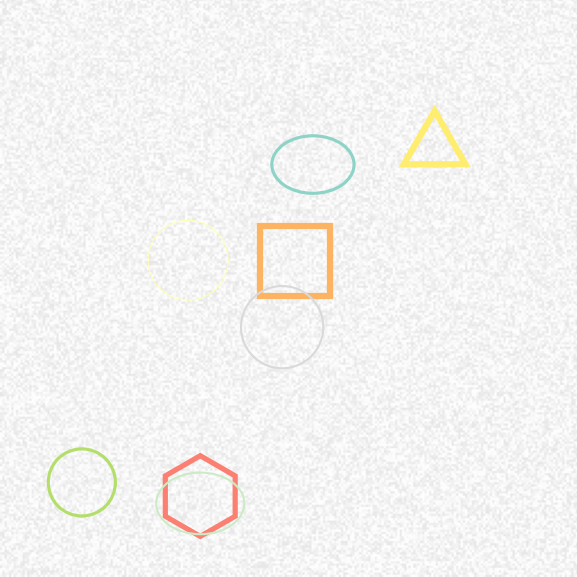[{"shape": "oval", "thickness": 1.5, "radius": 0.36, "center": [0.542, 0.714]}, {"shape": "circle", "thickness": 0.5, "radius": 0.35, "center": [0.326, 0.549]}, {"shape": "hexagon", "thickness": 2.5, "radius": 0.35, "center": [0.347, 0.14]}, {"shape": "square", "thickness": 3, "radius": 0.3, "center": [0.511, 0.547]}, {"shape": "circle", "thickness": 1.5, "radius": 0.29, "center": [0.142, 0.164]}, {"shape": "circle", "thickness": 1, "radius": 0.36, "center": [0.489, 0.433]}, {"shape": "oval", "thickness": 1, "radius": 0.38, "center": [0.347, 0.127]}, {"shape": "triangle", "thickness": 3, "radius": 0.31, "center": [0.753, 0.745]}]